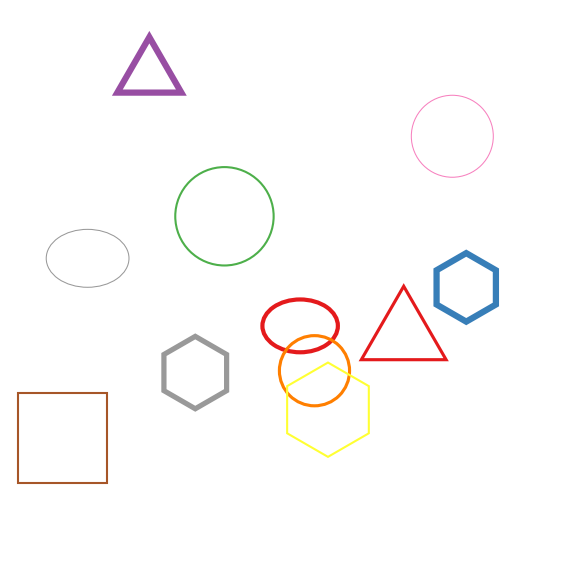[{"shape": "oval", "thickness": 2, "radius": 0.33, "center": [0.52, 0.435]}, {"shape": "triangle", "thickness": 1.5, "radius": 0.42, "center": [0.699, 0.419]}, {"shape": "hexagon", "thickness": 3, "radius": 0.3, "center": [0.807, 0.501]}, {"shape": "circle", "thickness": 1, "radius": 0.43, "center": [0.389, 0.625]}, {"shape": "triangle", "thickness": 3, "radius": 0.32, "center": [0.259, 0.871]}, {"shape": "circle", "thickness": 1.5, "radius": 0.3, "center": [0.545, 0.357]}, {"shape": "hexagon", "thickness": 1, "radius": 0.41, "center": [0.568, 0.29]}, {"shape": "square", "thickness": 1, "radius": 0.39, "center": [0.108, 0.241]}, {"shape": "circle", "thickness": 0.5, "radius": 0.35, "center": [0.783, 0.763]}, {"shape": "oval", "thickness": 0.5, "radius": 0.36, "center": [0.152, 0.552]}, {"shape": "hexagon", "thickness": 2.5, "radius": 0.31, "center": [0.338, 0.354]}]